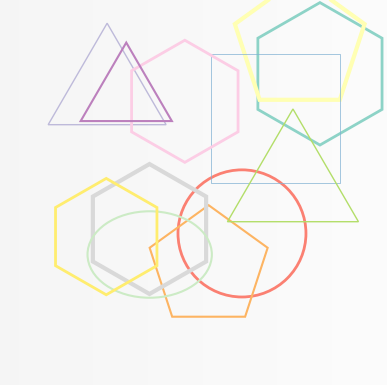[{"shape": "hexagon", "thickness": 2, "radius": 0.92, "center": [0.826, 0.808]}, {"shape": "pentagon", "thickness": 3, "radius": 0.88, "center": [0.773, 0.883]}, {"shape": "triangle", "thickness": 1, "radius": 0.88, "center": [0.276, 0.764]}, {"shape": "circle", "thickness": 2, "radius": 0.83, "center": [0.624, 0.394]}, {"shape": "square", "thickness": 0.5, "radius": 0.83, "center": [0.712, 0.692]}, {"shape": "pentagon", "thickness": 1.5, "radius": 0.8, "center": [0.538, 0.307]}, {"shape": "triangle", "thickness": 1, "radius": 0.98, "center": [0.756, 0.522]}, {"shape": "hexagon", "thickness": 2, "radius": 0.79, "center": [0.477, 0.737]}, {"shape": "hexagon", "thickness": 3, "radius": 0.84, "center": [0.386, 0.405]}, {"shape": "triangle", "thickness": 1.5, "radius": 0.68, "center": [0.326, 0.753]}, {"shape": "oval", "thickness": 1.5, "radius": 0.8, "center": [0.386, 0.339]}, {"shape": "hexagon", "thickness": 2, "radius": 0.76, "center": [0.274, 0.385]}]